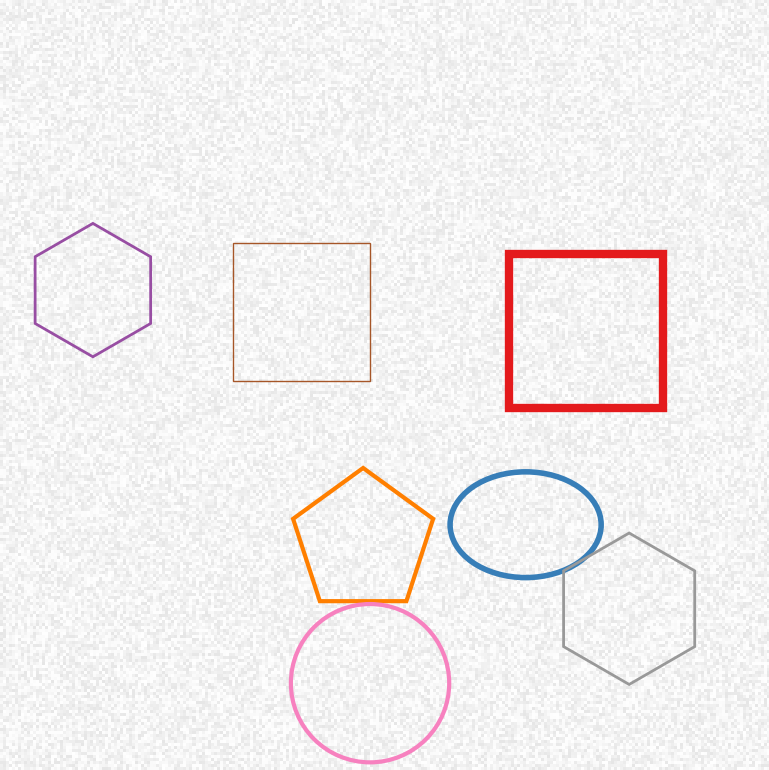[{"shape": "square", "thickness": 3, "radius": 0.5, "center": [0.762, 0.571]}, {"shape": "oval", "thickness": 2, "radius": 0.49, "center": [0.683, 0.319]}, {"shape": "hexagon", "thickness": 1, "radius": 0.43, "center": [0.121, 0.623]}, {"shape": "pentagon", "thickness": 1.5, "radius": 0.48, "center": [0.472, 0.297]}, {"shape": "square", "thickness": 0.5, "radius": 0.45, "center": [0.392, 0.594]}, {"shape": "circle", "thickness": 1.5, "radius": 0.51, "center": [0.481, 0.113]}, {"shape": "hexagon", "thickness": 1, "radius": 0.49, "center": [0.817, 0.209]}]